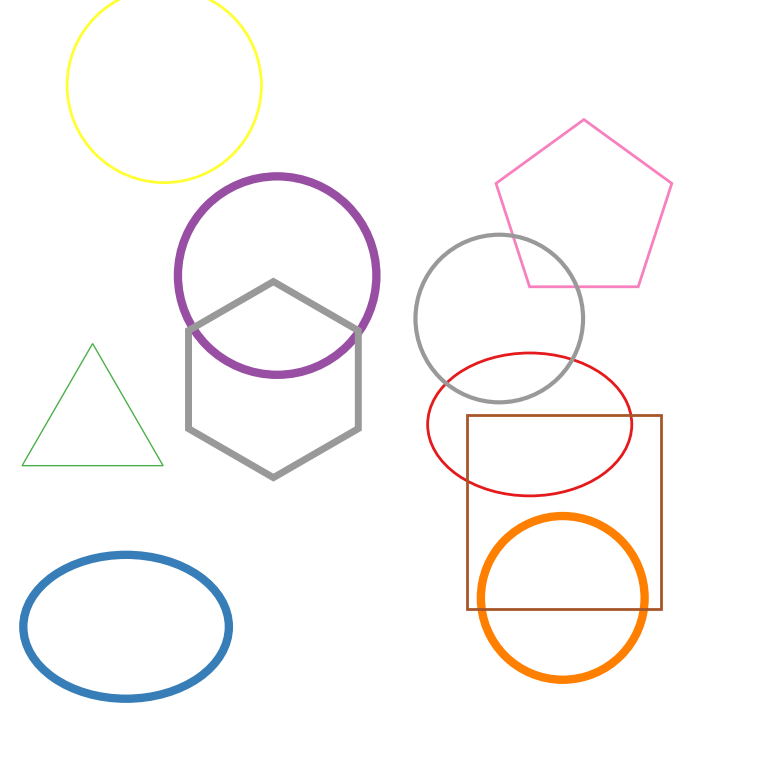[{"shape": "oval", "thickness": 1, "radius": 0.66, "center": [0.688, 0.449]}, {"shape": "oval", "thickness": 3, "radius": 0.67, "center": [0.164, 0.186]}, {"shape": "triangle", "thickness": 0.5, "radius": 0.53, "center": [0.12, 0.448]}, {"shape": "circle", "thickness": 3, "radius": 0.64, "center": [0.36, 0.642]}, {"shape": "circle", "thickness": 3, "radius": 0.53, "center": [0.731, 0.224]}, {"shape": "circle", "thickness": 1, "radius": 0.63, "center": [0.213, 0.889]}, {"shape": "square", "thickness": 1, "radius": 0.63, "center": [0.732, 0.335]}, {"shape": "pentagon", "thickness": 1, "radius": 0.6, "center": [0.758, 0.725]}, {"shape": "circle", "thickness": 1.5, "radius": 0.54, "center": [0.648, 0.586]}, {"shape": "hexagon", "thickness": 2.5, "radius": 0.64, "center": [0.355, 0.507]}]